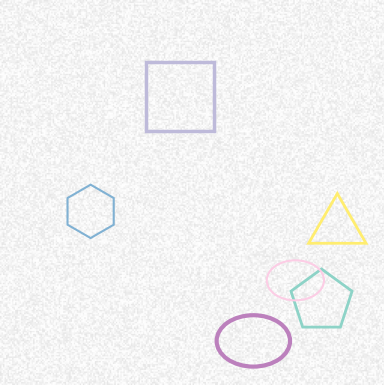[{"shape": "pentagon", "thickness": 2, "radius": 0.42, "center": [0.835, 0.218]}, {"shape": "square", "thickness": 2.5, "radius": 0.44, "center": [0.468, 0.749]}, {"shape": "hexagon", "thickness": 1.5, "radius": 0.35, "center": [0.235, 0.451]}, {"shape": "oval", "thickness": 1.5, "radius": 0.37, "center": [0.767, 0.272]}, {"shape": "oval", "thickness": 3, "radius": 0.48, "center": [0.658, 0.115]}, {"shape": "triangle", "thickness": 2, "radius": 0.43, "center": [0.876, 0.411]}]